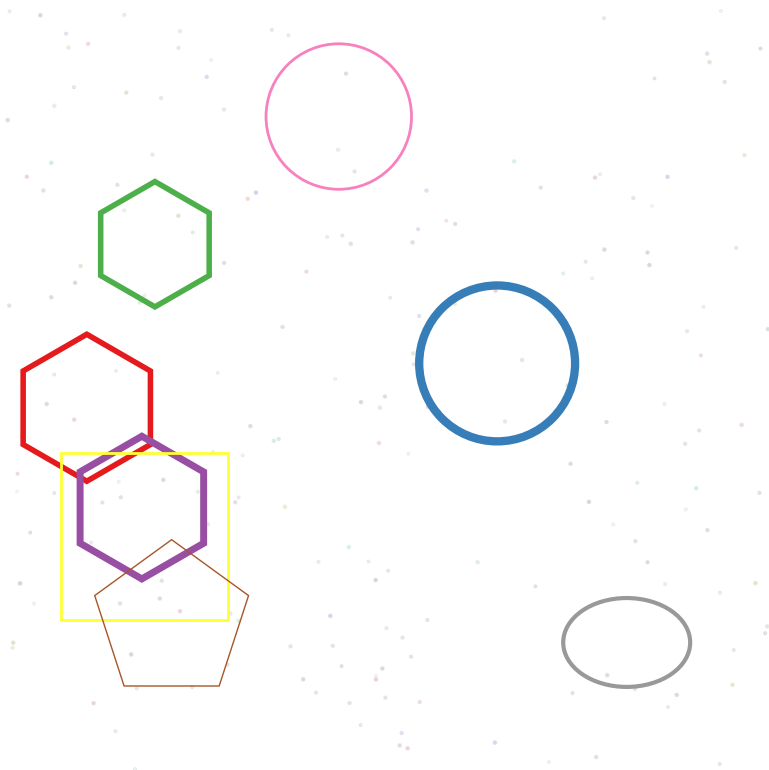[{"shape": "hexagon", "thickness": 2, "radius": 0.48, "center": [0.113, 0.47]}, {"shape": "circle", "thickness": 3, "radius": 0.51, "center": [0.646, 0.528]}, {"shape": "hexagon", "thickness": 2, "radius": 0.41, "center": [0.201, 0.683]}, {"shape": "hexagon", "thickness": 2.5, "radius": 0.46, "center": [0.184, 0.341]}, {"shape": "square", "thickness": 1, "radius": 0.54, "center": [0.187, 0.303]}, {"shape": "pentagon", "thickness": 0.5, "radius": 0.53, "center": [0.223, 0.194]}, {"shape": "circle", "thickness": 1, "radius": 0.47, "center": [0.44, 0.849]}, {"shape": "oval", "thickness": 1.5, "radius": 0.41, "center": [0.814, 0.166]}]